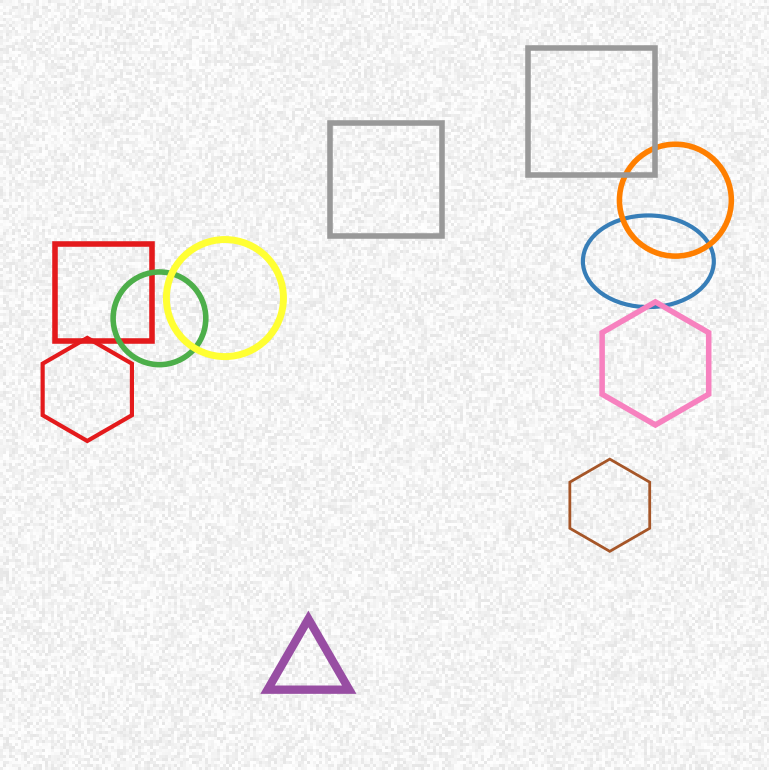[{"shape": "square", "thickness": 2, "radius": 0.32, "center": [0.135, 0.62]}, {"shape": "hexagon", "thickness": 1.5, "radius": 0.33, "center": [0.113, 0.494]}, {"shape": "oval", "thickness": 1.5, "radius": 0.43, "center": [0.842, 0.661]}, {"shape": "circle", "thickness": 2, "radius": 0.3, "center": [0.207, 0.587]}, {"shape": "triangle", "thickness": 3, "radius": 0.31, "center": [0.401, 0.135]}, {"shape": "circle", "thickness": 2, "radius": 0.36, "center": [0.877, 0.74]}, {"shape": "circle", "thickness": 2.5, "radius": 0.38, "center": [0.292, 0.613]}, {"shape": "hexagon", "thickness": 1, "radius": 0.3, "center": [0.792, 0.344]}, {"shape": "hexagon", "thickness": 2, "radius": 0.4, "center": [0.851, 0.528]}, {"shape": "square", "thickness": 2, "radius": 0.36, "center": [0.501, 0.767]}, {"shape": "square", "thickness": 2, "radius": 0.41, "center": [0.768, 0.856]}]